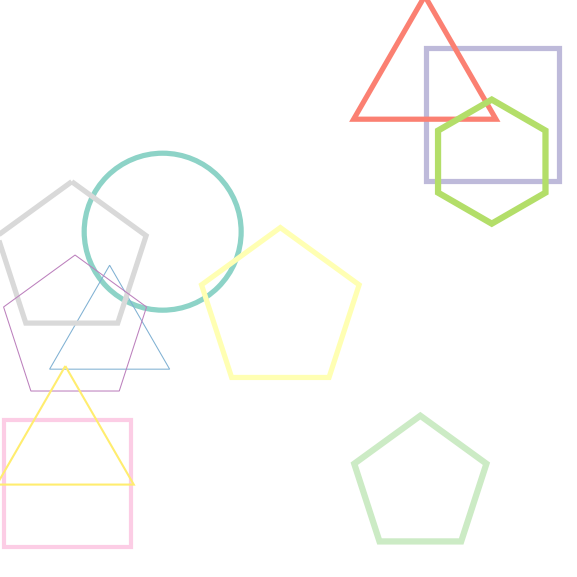[{"shape": "circle", "thickness": 2.5, "radius": 0.68, "center": [0.282, 0.598]}, {"shape": "pentagon", "thickness": 2.5, "radius": 0.72, "center": [0.485, 0.462]}, {"shape": "square", "thickness": 2.5, "radius": 0.57, "center": [0.853, 0.801]}, {"shape": "triangle", "thickness": 2.5, "radius": 0.71, "center": [0.736, 0.864]}, {"shape": "triangle", "thickness": 0.5, "radius": 0.6, "center": [0.19, 0.42]}, {"shape": "hexagon", "thickness": 3, "radius": 0.54, "center": [0.852, 0.719]}, {"shape": "square", "thickness": 2, "radius": 0.55, "center": [0.117, 0.162]}, {"shape": "pentagon", "thickness": 2.5, "radius": 0.68, "center": [0.124, 0.549]}, {"shape": "pentagon", "thickness": 0.5, "radius": 0.65, "center": [0.13, 0.427]}, {"shape": "pentagon", "thickness": 3, "radius": 0.6, "center": [0.728, 0.159]}, {"shape": "triangle", "thickness": 1, "radius": 0.68, "center": [0.113, 0.228]}]